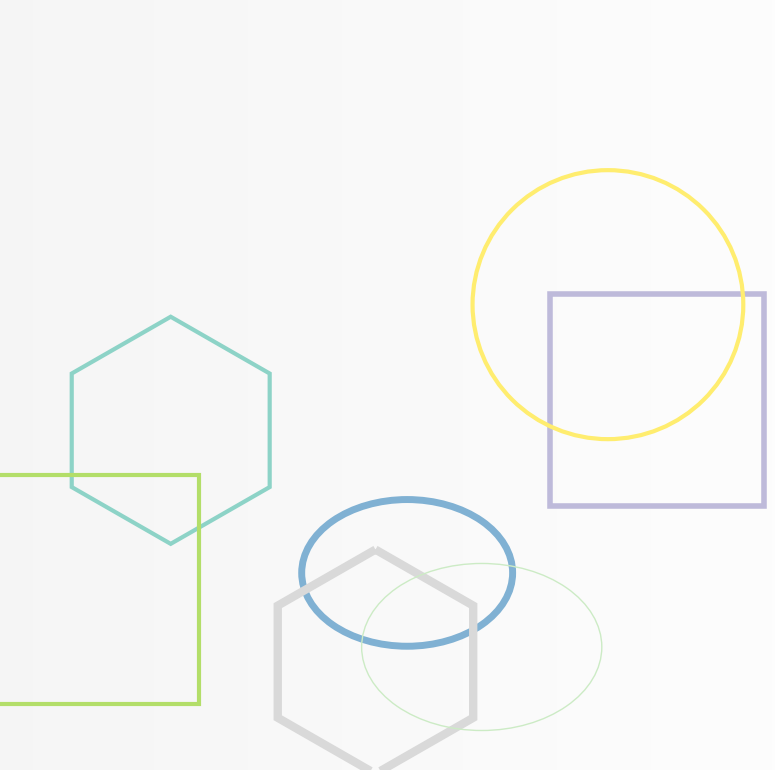[{"shape": "hexagon", "thickness": 1.5, "radius": 0.74, "center": [0.22, 0.441]}, {"shape": "square", "thickness": 2, "radius": 0.69, "center": [0.847, 0.481]}, {"shape": "oval", "thickness": 2.5, "radius": 0.68, "center": [0.525, 0.256]}, {"shape": "square", "thickness": 1.5, "radius": 0.74, "center": [0.108, 0.235]}, {"shape": "hexagon", "thickness": 3, "radius": 0.73, "center": [0.484, 0.141]}, {"shape": "oval", "thickness": 0.5, "radius": 0.77, "center": [0.622, 0.16]}, {"shape": "circle", "thickness": 1.5, "radius": 0.87, "center": [0.784, 0.604]}]